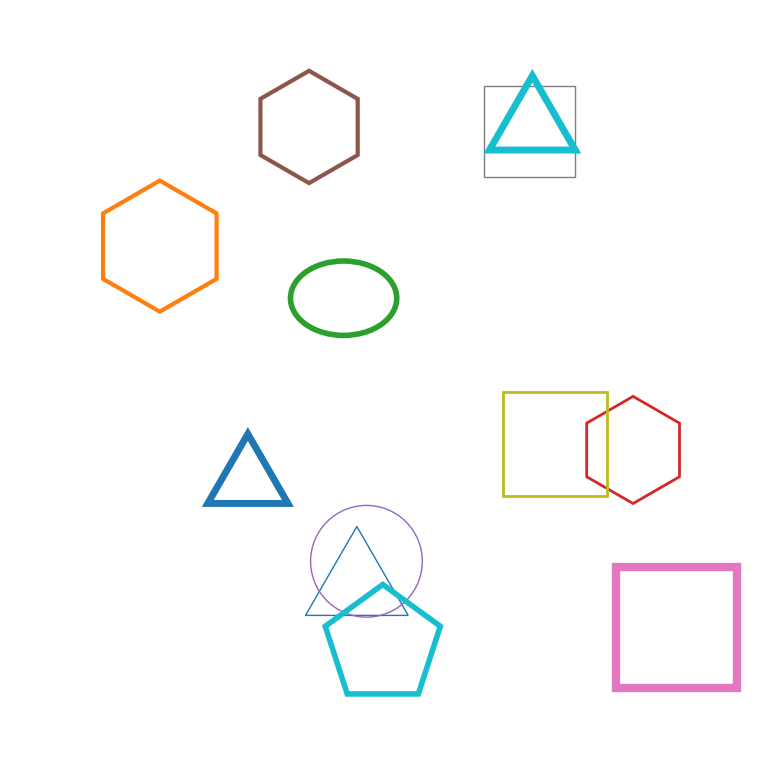[{"shape": "triangle", "thickness": 0.5, "radius": 0.38, "center": [0.463, 0.239]}, {"shape": "triangle", "thickness": 2.5, "radius": 0.3, "center": [0.322, 0.376]}, {"shape": "hexagon", "thickness": 1.5, "radius": 0.43, "center": [0.208, 0.68]}, {"shape": "oval", "thickness": 2, "radius": 0.35, "center": [0.446, 0.613]}, {"shape": "hexagon", "thickness": 1, "radius": 0.35, "center": [0.822, 0.416]}, {"shape": "circle", "thickness": 0.5, "radius": 0.36, "center": [0.476, 0.271]}, {"shape": "hexagon", "thickness": 1.5, "radius": 0.36, "center": [0.401, 0.835]}, {"shape": "square", "thickness": 3, "radius": 0.39, "center": [0.879, 0.185]}, {"shape": "square", "thickness": 0.5, "radius": 0.3, "center": [0.688, 0.83]}, {"shape": "square", "thickness": 1, "radius": 0.34, "center": [0.721, 0.423]}, {"shape": "pentagon", "thickness": 2, "radius": 0.39, "center": [0.497, 0.162]}, {"shape": "triangle", "thickness": 2.5, "radius": 0.32, "center": [0.691, 0.837]}]